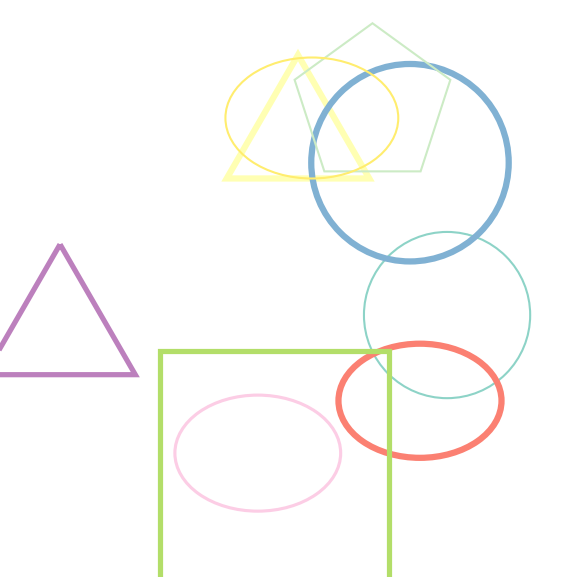[{"shape": "circle", "thickness": 1, "radius": 0.72, "center": [0.774, 0.454]}, {"shape": "triangle", "thickness": 3, "radius": 0.71, "center": [0.516, 0.761]}, {"shape": "oval", "thickness": 3, "radius": 0.71, "center": [0.727, 0.305]}, {"shape": "circle", "thickness": 3, "radius": 0.85, "center": [0.71, 0.717]}, {"shape": "square", "thickness": 2.5, "radius": 0.99, "center": [0.475, 0.193]}, {"shape": "oval", "thickness": 1.5, "radius": 0.72, "center": [0.446, 0.214]}, {"shape": "triangle", "thickness": 2.5, "radius": 0.75, "center": [0.104, 0.426]}, {"shape": "pentagon", "thickness": 1, "radius": 0.71, "center": [0.645, 0.817]}, {"shape": "oval", "thickness": 1, "radius": 0.75, "center": [0.54, 0.795]}]